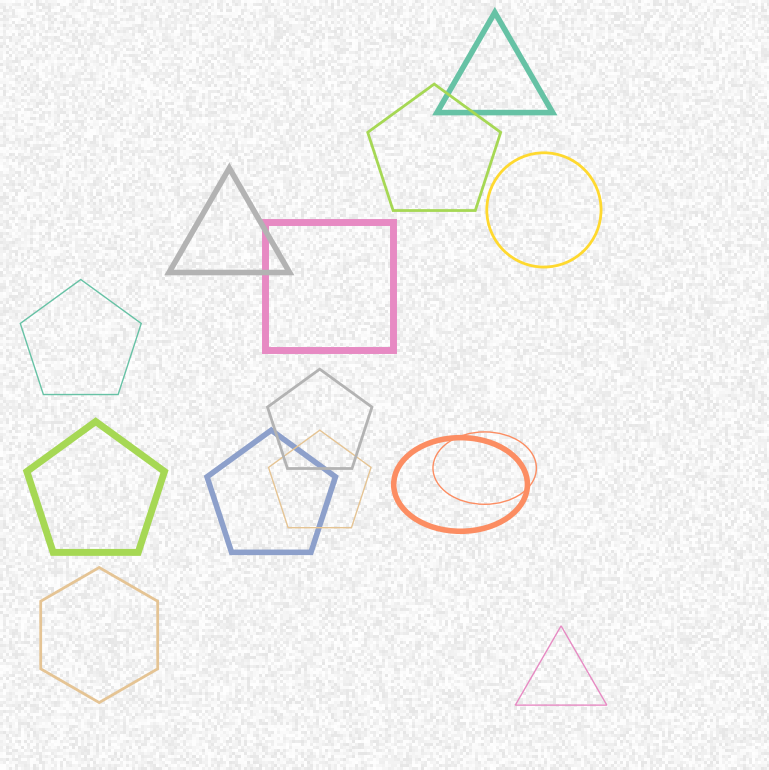[{"shape": "pentagon", "thickness": 0.5, "radius": 0.41, "center": [0.105, 0.554]}, {"shape": "triangle", "thickness": 2, "radius": 0.43, "center": [0.643, 0.897]}, {"shape": "oval", "thickness": 0.5, "radius": 0.34, "center": [0.629, 0.392]}, {"shape": "oval", "thickness": 2, "radius": 0.43, "center": [0.598, 0.371]}, {"shape": "pentagon", "thickness": 2, "radius": 0.44, "center": [0.352, 0.354]}, {"shape": "triangle", "thickness": 0.5, "radius": 0.34, "center": [0.729, 0.119]}, {"shape": "square", "thickness": 2.5, "radius": 0.42, "center": [0.427, 0.629]}, {"shape": "pentagon", "thickness": 1, "radius": 0.45, "center": [0.564, 0.8]}, {"shape": "pentagon", "thickness": 2.5, "radius": 0.47, "center": [0.124, 0.359]}, {"shape": "circle", "thickness": 1, "radius": 0.37, "center": [0.706, 0.727]}, {"shape": "hexagon", "thickness": 1, "radius": 0.44, "center": [0.129, 0.175]}, {"shape": "pentagon", "thickness": 0.5, "radius": 0.35, "center": [0.415, 0.371]}, {"shape": "pentagon", "thickness": 1, "radius": 0.36, "center": [0.415, 0.449]}, {"shape": "triangle", "thickness": 2, "radius": 0.45, "center": [0.298, 0.691]}]